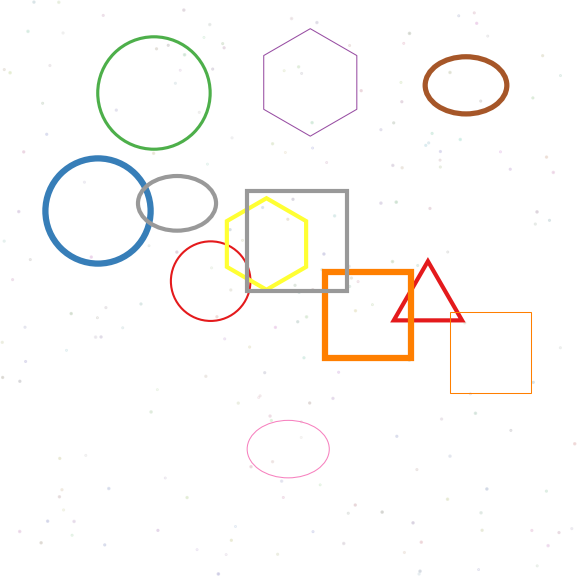[{"shape": "triangle", "thickness": 2, "radius": 0.34, "center": [0.741, 0.479]}, {"shape": "circle", "thickness": 1, "radius": 0.34, "center": [0.365, 0.512]}, {"shape": "circle", "thickness": 3, "radius": 0.46, "center": [0.17, 0.634]}, {"shape": "circle", "thickness": 1.5, "radius": 0.49, "center": [0.267, 0.838]}, {"shape": "hexagon", "thickness": 0.5, "radius": 0.47, "center": [0.537, 0.856]}, {"shape": "square", "thickness": 0.5, "radius": 0.35, "center": [0.85, 0.388]}, {"shape": "square", "thickness": 3, "radius": 0.37, "center": [0.637, 0.453]}, {"shape": "hexagon", "thickness": 2, "radius": 0.4, "center": [0.461, 0.577]}, {"shape": "oval", "thickness": 2.5, "radius": 0.35, "center": [0.807, 0.851]}, {"shape": "oval", "thickness": 0.5, "radius": 0.36, "center": [0.499, 0.221]}, {"shape": "oval", "thickness": 2, "radius": 0.34, "center": [0.307, 0.647]}, {"shape": "square", "thickness": 2, "radius": 0.43, "center": [0.514, 0.581]}]